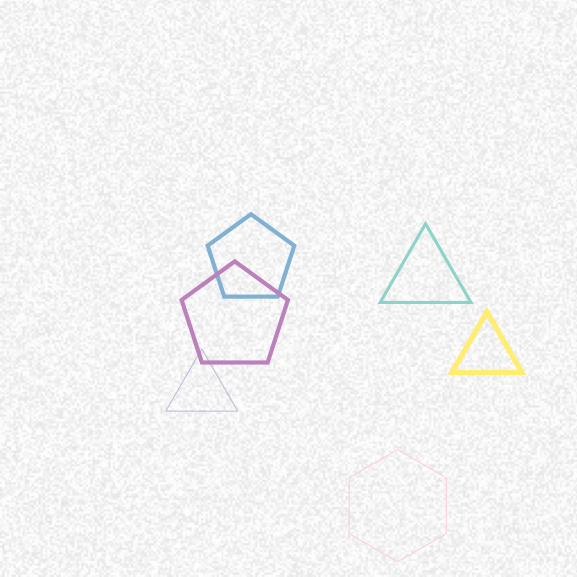[{"shape": "triangle", "thickness": 1.5, "radius": 0.45, "center": [0.737, 0.521]}, {"shape": "triangle", "thickness": 0.5, "radius": 0.36, "center": [0.349, 0.323]}, {"shape": "pentagon", "thickness": 2, "radius": 0.39, "center": [0.435, 0.549]}, {"shape": "hexagon", "thickness": 0.5, "radius": 0.49, "center": [0.689, 0.123]}, {"shape": "pentagon", "thickness": 2, "radius": 0.48, "center": [0.407, 0.45]}, {"shape": "triangle", "thickness": 2.5, "radius": 0.35, "center": [0.843, 0.389]}]